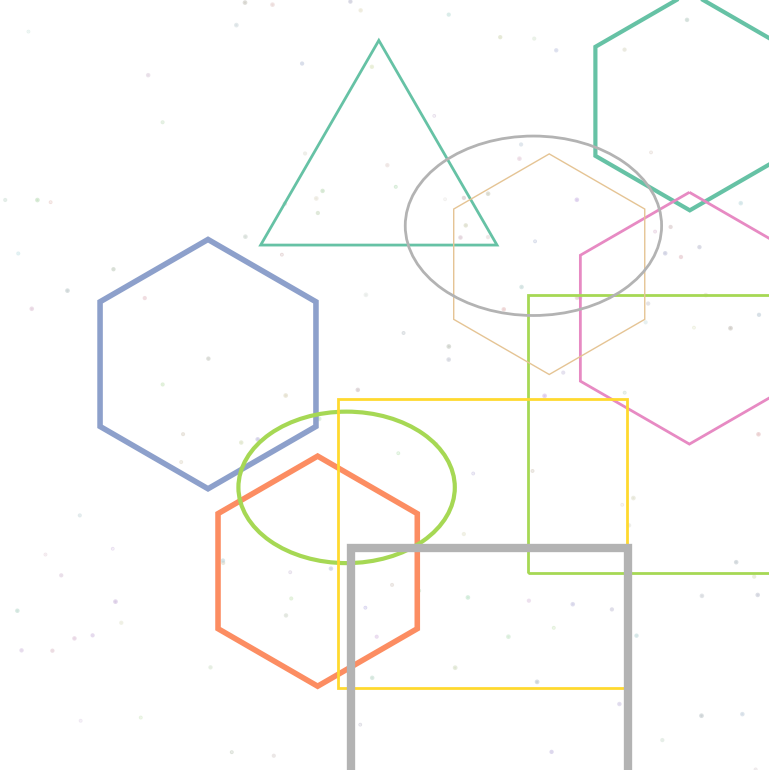[{"shape": "triangle", "thickness": 1, "radius": 0.89, "center": [0.492, 0.77]}, {"shape": "hexagon", "thickness": 1.5, "radius": 0.71, "center": [0.896, 0.868]}, {"shape": "hexagon", "thickness": 2, "radius": 0.75, "center": [0.413, 0.258]}, {"shape": "hexagon", "thickness": 2, "radius": 0.81, "center": [0.27, 0.527]}, {"shape": "hexagon", "thickness": 1, "radius": 0.82, "center": [0.895, 0.587]}, {"shape": "square", "thickness": 1, "radius": 0.9, "center": [0.867, 0.437]}, {"shape": "oval", "thickness": 1.5, "radius": 0.7, "center": [0.45, 0.367]}, {"shape": "square", "thickness": 1, "radius": 0.94, "center": [0.626, 0.294]}, {"shape": "hexagon", "thickness": 0.5, "radius": 0.72, "center": [0.713, 0.657]}, {"shape": "oval", "thickness": 1, "radius": 0.83, "center": [0.693, 0.707]}, {"shape": "square", "thickness": 3, "radius": 0.9, "center": [0.636, 0.109]}]